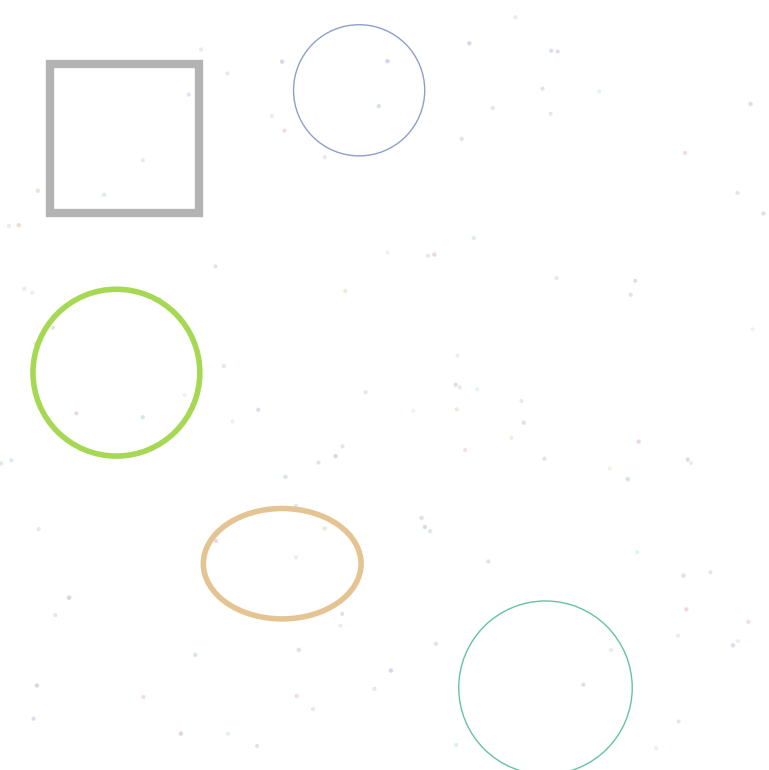[{"shape": "circle", "thickness": 0.5, "radius": 0.56, "center": [0.708, 0.107]}, {"shape": "circle", "thickness": 0.5, "radius": 0.43, "center": [0.466, 0.883]}, {"shape": "circle", "thickness": 2, "radius": 0.54, "center": [0.151, 0.516]}, {"shape": "oval", "thickness": 2, "radius": 0.51, "center": [0.366, 0.268]}, {"shape": "square", "thickness": 3, "radius": 0.48, "center": [0.162, 0.82]}]